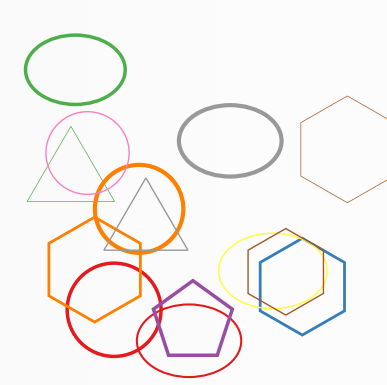[{"shape": "oval", "thickness": 1.5, "radius": 0.67, "center": [0.488, 0.115]}, {"shape": "circle", "thickness": 2.5, "radius": 0.61, "center": [0.294, 0.195]}, {"shape": "hexagon", "thickness": 2, "radius": 0.63, "center": [0.78, 0.255]}, {"shape": "oval", "thickness": 2.5, "radius": 0.64, "center": [0.194, 0.819]}, {"shape": "triangle", "thickness": 0.5, "radius": 0.65, "center": [0.183, 0.541]}, {"shape": "pentagon", "thickness": 2.5, "radius": 0.54, "center": [0.498, 0.164]}, {"shape": "circle", "thickness": 3, "radius": 0.57, "center": [0.359, 0.458]}, {"shape": "hexagon", "thickness": 2, "radius": 0.68, "center": [0.244, 0.3]}, {"shape": "oval", "thickness": 1, "radius": 0.7, "center": [0.704, 0.296]}, {"shape": "hexagon", "thickness": 1, "radius": 0.56, "center": [0.737, 0.294]}, {"shape": "hexagon", "thickness": 0.5, "radius": 0.69, "center": [0.896, 0.612]}, {"shape": "circle", "thickness": 1, "radius": 0.54, "center": [0.226, 0.603]}, {"shape": "triangle", "thickness": 1, "radius": 0.63, "center": [0.377, 0.413]}, {"shape": "oval", "thickness": 3, "radius": 0.66, "center": [0.594, 0.634]}]